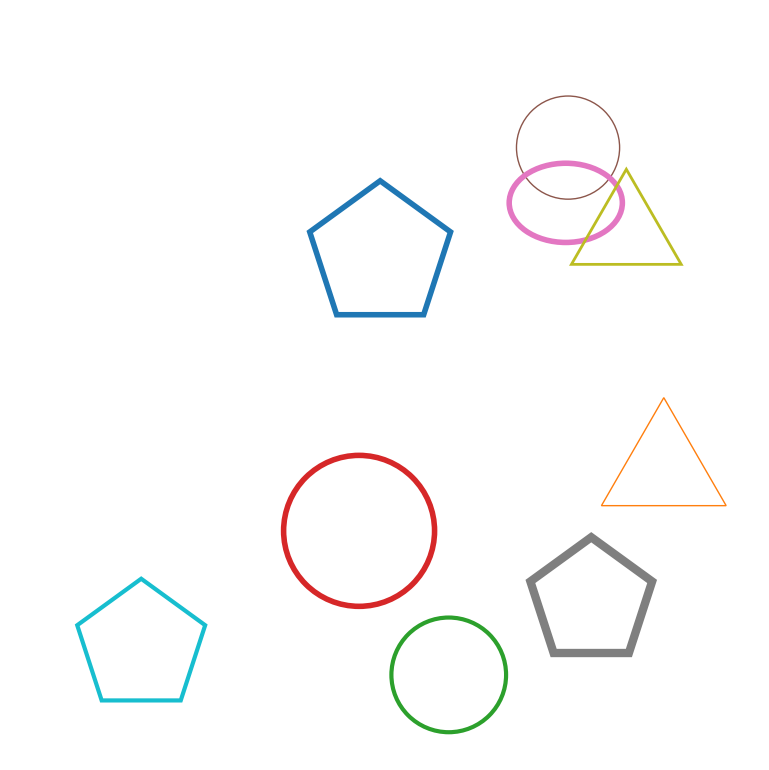[{"shape": "pentagon", "thickness": 2, "radius": 0.48, "center": [0.494, 0.669]}, {"shape": "triangle", "thickness": 0.5, "radius": 0.47, "center": [0.862, 0.39]}, {"shape": "circle", "thickness": 1.5, "radius": 0.37, "center": [0.583, 0.124]}, {"shape": "circle", "thickness": 2, "radius": 0.49, "center": [0.466, 0.311]}, {"shape": "circle", "thickness": 0.5, "radius": 0.33, "center": [0.738, 0.808]}, {"shape": "oval", "thickness": 2, "radius": 0.37, "center": [0.735, 0.737]}, {"shape": "pentagon", "thickness": 3, "radius": 0.42, "center": [0.768, 0.219]}, {"shape": "triangle", "thickness": 1, "radius": 0.41, "center": [0.813, 0.698]}, {"shape": "pentagon", "thickness": 1.5, "radius": 0.44, "center": [0.183, 0.161]}]